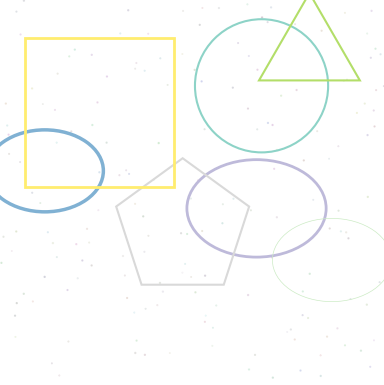[{"shape": "circle", "thickness": 1.5, "radius": 0.86, "center": [0.679, 0.777]}, {"shape": "oval", "thickness": 2, "radius": 0.9, "center": [0.666, 0.459]}, {"shape": "oval", "thickness": 2.5, "radius": 0.76, "center": [0.116, 0.556]}, {"shape": "triangle", "thickness": 1.5, "radius": 0.76, "center": [0.804, 0.867]}, {"shape": "pentagon", "thickness": 1.5, "radius": 0.91, "center": [0.474, 0.407]}, {"shape": "oval", "thickness": 0.5, "radius": 0.77, "center": [0.862, 0.325]}, {"shape": "square", "thickness": 2, "radius": 0.97, "center": [0.258, 0.709]}]